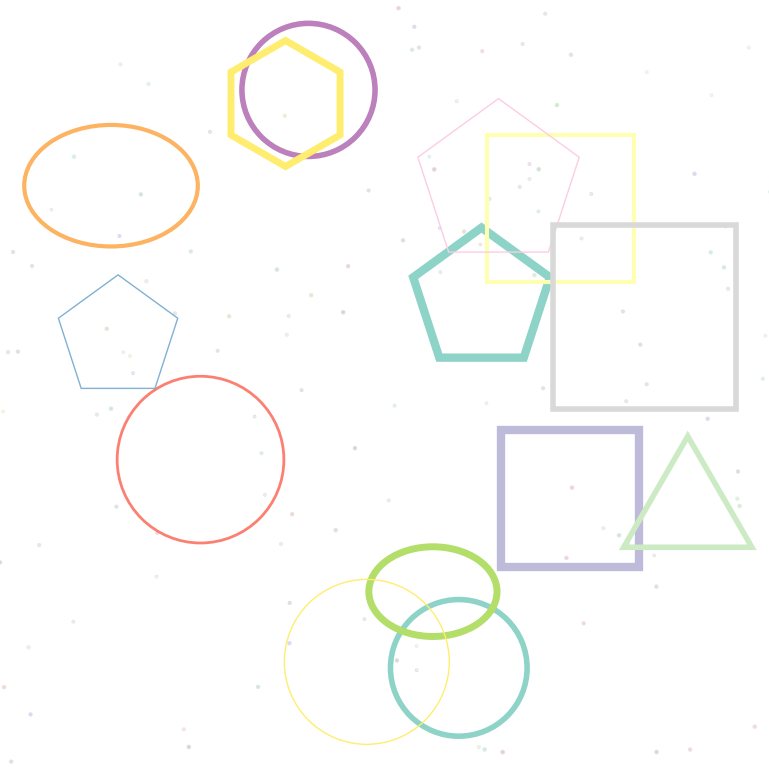[{"shape": "pentagon", "thickness": 3, "radius": 0.47, "center": [0.625, 0.611]}, {"shape": "circle", "thickness": 2, "radius": 0.44, "center": [0.596, 0.133]}, {"shape": "square", "thickness": 1.5, "radius": 0.48, "center": [0.728, 0.729]}, {"shape": "square", "thickness": 3, "radius": 0.45, "center": [0.74, 0.353]}, {"shape": "circle", "thickness": 1, "radius": 0.54, "center": [0.26, 0.403]}, {"shape": "pentagon", "thickness": 0.5, "radius": 0.41, "center": [0.153, 0.562]}, {"shape": "oval", "thickness": 1.5, "radius": 0.56, "center": [0.144, 0.759]}, {"shape": "oval", "thickness": 2.5, "radius": 0.42, "center": [0.562, 0.232]}, {"shape": "pentagon", "thickness": 0.5, "radius": 0.55, "center": [0.647, 0.762]}, {"shape": "square", "thickness": 2, "radius": 0.6, "center": [0.837, 0.589]}, {"shape": "circle", "thickness": 2, "radius": 0.43, "center": [0.401, 0.883]}, {"shape": "triangle", "thickness": 2, "radius": 0.48, "center": [0.893, 0.337]}, {"shape": "hexagon", "thickness": 2.5, "radius": 0.41, "center": [0.371, 0.866]}, {"shape": "circle", "thickness": 0.5, "radius": 0.54, "center": [0.476, 0.14]}]